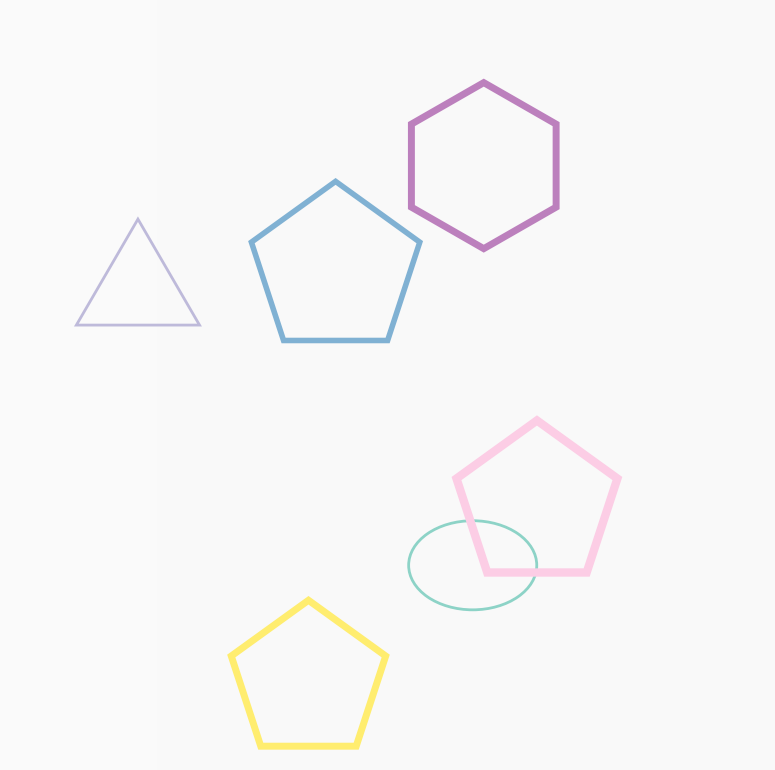[{"shape": "oval", "thickness": 1, "radius": 0.41, "center": [0.61, 0.266]}, {"shape": "triangle", "thickness": 1, "radius": 0.46, "center": [0.178, 0.624]}, {"shape": "pentagon", "thickness": 2, "radius": 0.57, "center": [0.433, 0.65]}, {"shape": "pentagon", "thickness": 3, "radius": 0.55, "center": [0.693, 0.345]}, {"shape": "hexagon", "thickness": 2.5, "radius": 0.54, "center": [0.624, 0.785]}, {"shape": "pentagon", "thickness": 2.5, "radius": 0.52, "center": [0.398, 0.116]}]